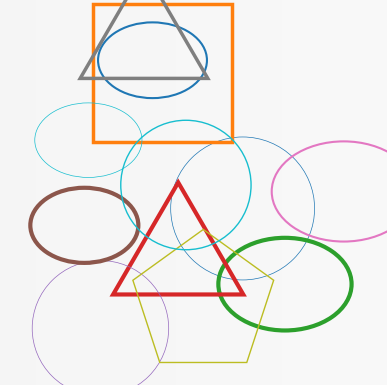[{"shape": "oval", "thickness": 1.5, "radius": 0.7, "center": [0.394, 0.844]}, {"shape": "circle", "thickness": 0.5, "radius": 0.93, "center": [0.626, 0.459]}, {"shape": "square", "thickness": 2.5, "radius": 0.89, "center": [0.419, 0.81]}, {"shape": "oval", "thickness": 3, "radius": 0.86, "center": [0.735, 0.262]}, {"shape": "triangle", "thickness": 3, "radius": 0.97, "center": [0.46, 0.332]}, {"shape": "circle", "thickness": 0.5, "radius": 0.88, "center": [0.259, 0.147]}, {"shape": "oval", "thickness": 3, "radius": 0.7, "center": [0.218, 0.415]}, {"shape": "oval", "thickness": 1.5, "radius": 0.93, "center": [0.887, 0.503]}, {"shape": "triangle", "thickness": 2.5, "radius": 0.95, "center": [0.372, 0.891]}, {"shape": "pentagon", "thickness": 1, "radius": 0.96, "center": [0.525, 0.213]}, {"shape": "circle", "thickness": 1, "radius": 0.84, "center": [0.48, 0.519]}, {"shape": "oval", "thickness": 0.5, "radius": 0.69, "center": [0.228, 0.636]}]